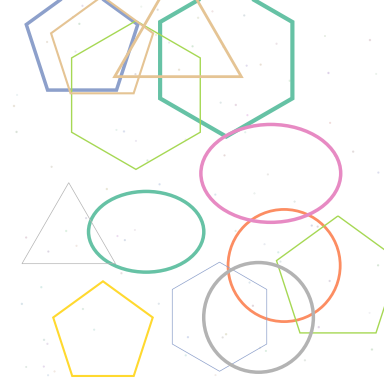[{"shape": "oval", "thickness": 2.5, "radius": 0.75, "center": [0.38, 0.398]}, {"shape": "hexagon", "thickness": 3, "radius": 0.99, "center": [0.588, 0.844]}, {"shape": "circle", "thickness": 2, "radius": 0.73, "center": [0.738, 0.31]}, {"shape": "hexagon", "thickness": 0.5, "radius": 0.71, "center": [0.57, 0.177]}, {"shape": "pentagon", "thickness": 2.5, "radius": 0.76, "center": [0.213, 0.889]}, {"shape": "oval", "thickness": 2.5, "radius": 0.91, "center": [0.703, 0.55]}, {"shape": "pentagon", "thickness": 1, "radius": 0.84, "center": [0.878, 0.271]}, {"shape": "hexagon", "thickness": 1, "radius": 0.96, "center": [0.353, 0.753]}, {"shape": "pentagon", "thickness": 1.5, "radius": 0.68, "center": [0.267, 0.133]}, {"shape": "pentagon", "thickness": 1.5, "radius": 0.7, "center": [0.265, 0.87]}, {"shape": "triangle", "thickness": 2, "radius": 0.95, "center": [0.462, 0.896]}, {"shape": "triangle", "thickness": 0.5, "radius": 0.7, "center": [0.179, 0.385]}, {"shape": "circle", "thickness": 2.5, "radius": 0.71, "center": [0.672, 0.176]}]